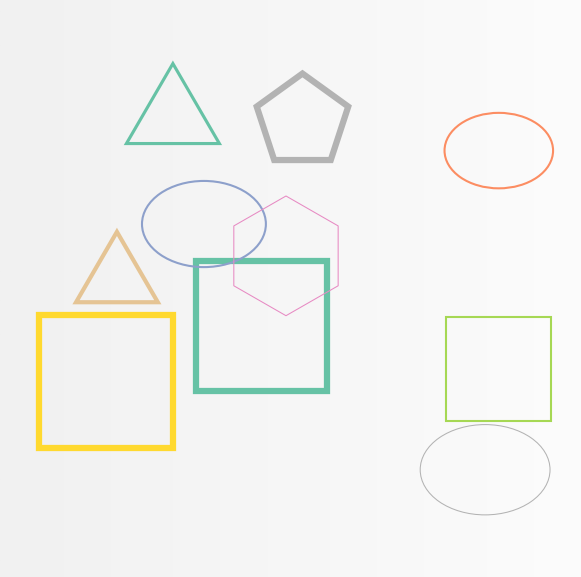[{"shape": "triangle", "thickness": 1.5, "radius": 0.46, "center": [0.297, 0.797]}, {"shape": "square", "thickness": 3, "radius": 0.56, "center": [0.45, 0.435]}, {"shape": "oval", "thickness": 1, "radius": 0.47, "center": [0.858, 0.738]}, {"shape": "oval", "thickness": 1, "radius": 0.53, "center": [0.351, 0.611]}, {"shape": "hexagon", "thickness": 0.5, "radius": 0.52, "center": [0.492, 0.556]}, {"shape": "square", "thickness": 1, "radius": 0.45, "center": [0.858, 0.36]}, {"shape": "square", "thickness": 3, "radius": 0.57, "center": [0.182, 0.338]}, {"shape": "triangle", "thickness": 2, "radius": 0.41, "center": [0.201, 0.516]}, {"shape": "oval", "thickness": 0.5, "radius": 0.56, "center": [0.835, 0.186]}, {"shape": "pentagon", "thickness": 3, "radius": 0.41, "center": [0.52, 0.789]}]